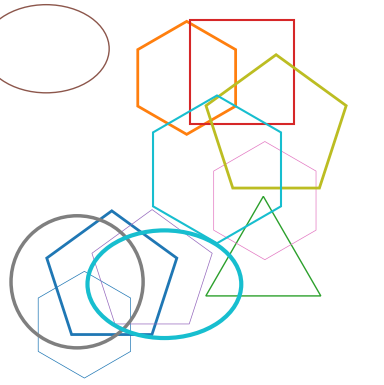[{"shape": "hexagon", "thickness": 0.5, "radius": 0.69, "center": [0.219, 0.157]}, {"shape": "pentagon", "thickness": 2, "radius": 0.89, "center": [0.29, 0.275]}, {"shape": "hexagon", "thickness": 2, "radius": 0.73, "center": [0.485, 0.798]}, {"shape": "triangle", "thickness": 1, "radius": 0.86, "center": [0.684, 0.318]}, {"shape": "square", "thickness": 1.5, "radius": 0.68, "center": [0.628, 0.812]}, {"shape": "pentagon", "thickness": 0.5, "radius": 0.82, "center": [0.395, 0.291]}, {"shape": "oval", "thickness": 1, "radius": 0.82, "center": [0.12, 0.873]}, {"shape": "hexagon", "thickness": 0.5, "radius": 0.77, "center": [0.688, 0.479]}, {"shape": "circle", "thickness": 2.5, "radius": 0.86, "center": [0.2, 0.268]}, {"shape": "pentagon", "thickness": 2, "radius": 0.96, "center": [0.717, 0.666]}, {"shape": "oval", "thickness": 3, "radius": 1.0, "center": [0.427, 0.262]}, {"shape": "hexagon", "thickness": 1.5, "radius": 0.96, "center": [0.564, 0.56]}]